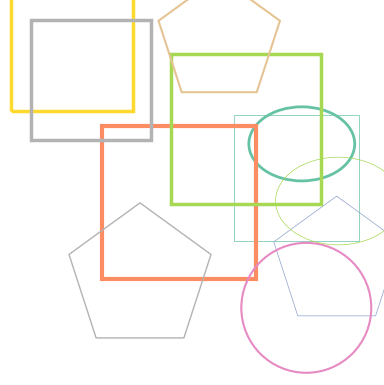[{"shape": "oval", "thickness": 2, "radius": 0.69, "center": [0.784, 0.626]}, {"shape": "square", "thickness": 0.5, "radius": 0.81, "center": [0.77, 0.538]}, {"shape": "square", "thickness": 3, "radius": 1.0, "center": [0.465, 0.473]}, {"shape": "pentagon", "thickness": 0.5, "radius": 0.86, "center": [0.875, 0.319]}, {"shape": "circle", "thickness": 1.5, "radius": 0.84, "center": [0.796, 0.2]}, {"shape": "square", "thickness": 2.5, "radius": 0.97, "center": [0.639, 0.665]}, {"shape": "oval", "thickness": 0.5, "radius": 0.81, "center": [0.878, 0.478]}, {"shape": "square", "thickness": 2.5, "radius": 0.8, "center": [0.187, 0.87]}, {"shape": "pentagon", "thickness": 1.5, "radius": 0.83, "center": [0.569, 0.895]}, {"shape": "square", "thickness": 2.5, "radius": 0.78, "center": [0.236, 0.792]}, {"shape": "pentagon", "thickness": 1, "radius": 0.97, "center": [0.364, 0.279]}]